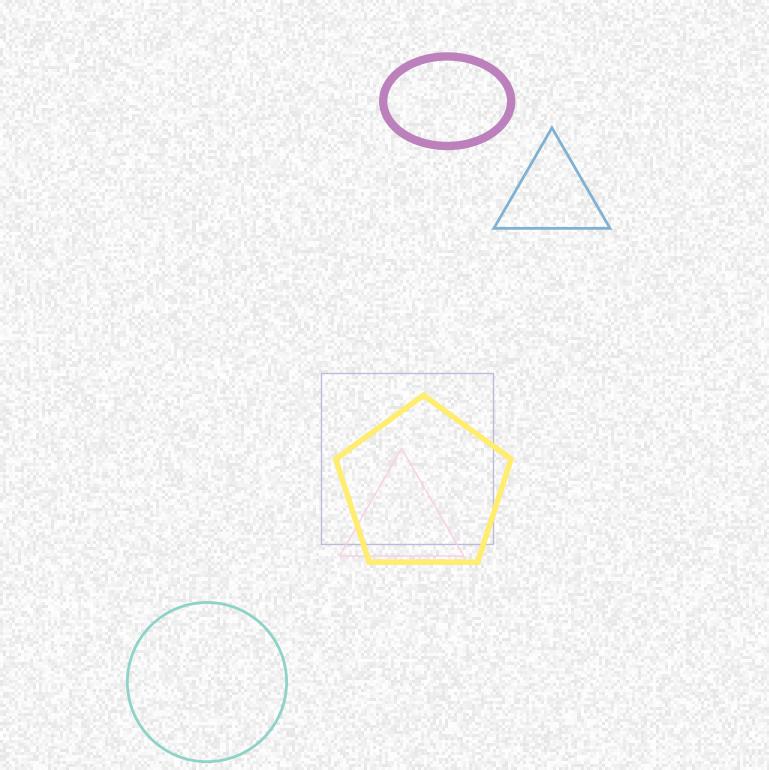[{"shape": "circle", "thickness": 1, "radius": 0.52, "center": [0.269, 0.114]}, {"shape": "square", "thickness": 0.5, "radius": 0.56, "center": [0.528, 0.404]}, {"shape": "triangle", "thickness": 1, "radius": 0.44, "center": [0.717, 0.747]}, {"shape": "triangle", "thickness": 0.5, "radius": 0.47, "center": [0.522, 0.324]}, {"shape": "oval", "thickness": 3, "radius": 0.42, "center": [0.581, 0.869]}, {"shape": "pentagon", "thickness": 2, "radius": 0.6, "center": [0.55, 0.367]}]